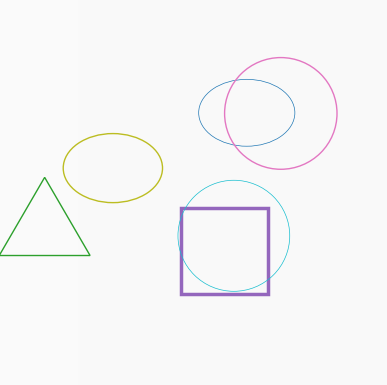[{"shape": "oval", "thickness": 0.5, "radius": 0.62, "center": [0.637, 0.707]}, {"shape": "triangle", "thickness": 1, "radius": 0.68, "center": [0.115, 0.404]}, {"shape": "square", "thickness": 2.5, "radius": 0.56, "center": [0.58, 0.349]}, {"shape": "circle", "thickness": 1, "radius": 0.73, "center": [0.725, 0.705]}, {"shape": "oval", "thickness": 1, "radius": 0.64, "center": [0.291, 0.563]}, {"shape": "circle", "thickness": 0.5, "radius": 0.72, "center": [0.603, 0.388]}]